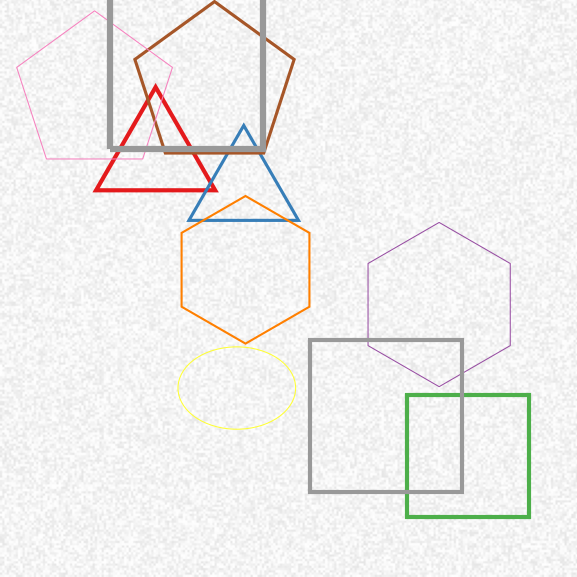[{"shape": "triangle", "thickness": 2, "radius": 0.6, "center": [0.269, 0.729]}, {"shape": "triangle", "thickness": 1.5, "radius": 0.55, "center": [0.422, 0.672]}, {"shape": "square", "thickness": 2, "radius": 0.53, "center": [0.811, 0.209]}, {"shape": "hexagon", "thickness": 0.5, "radius": 0.71, "center": [0.76, 0.472]}, {"shape": "hexagon", "thickness": 1, "radius": 0.64, "center": [0.425, 0.532]}, {"shape": "oval", "thickness": 0.5, "radius": 0.51, "center": [0.41, 0.327]}, {"shape": "pentagon", "thickness": 1.5, "radius": 0.72, "center": [0.371, 0.851]}, {"shape": "pentagon", "thickness": 0.5, "radius": 0.71, "center": [0.164, 0.839]}, {"shape": "square", "thickness": 3, "radius": 0.66, "center": [0.323, 0.875]}, {"shape": "square", "thickness": 2, "radius": 0.66, "center": [0.668, 0.279]}]